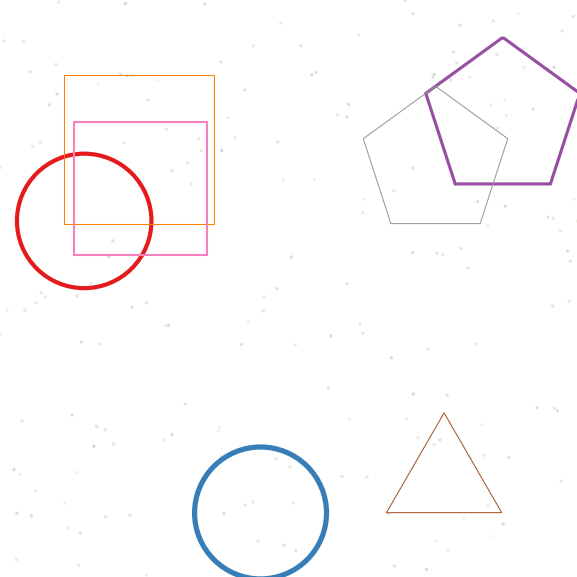[{"shape": "circle", "thickness": 2, "radius": 0.58, "center": [0.146, 0.617]}, {"shape": "circle", "thickness": 2.5, "radius": 0.57, "center": [0.451, 0.111]}, {"shape": "pentagon", "thickness": 1.5, "radius": 0.7, "center": [0.871, 0.794]}, {"shape": "square", "thickness": 0.5, "radius": 0.65, "center": [0.24, 0.74]}, {"shape": "triangle", "thickness": 0.5, "radius": 0.58, "center": [0.769, 0.169]}, {"shape": "square", "thickness": 1, "radius": 0.57, "center": [0.244, 0.673]}, {"shape": "pentagon", "thickness": 0.5, "radius": 0.66, "center": [0.754, 0.718]}]